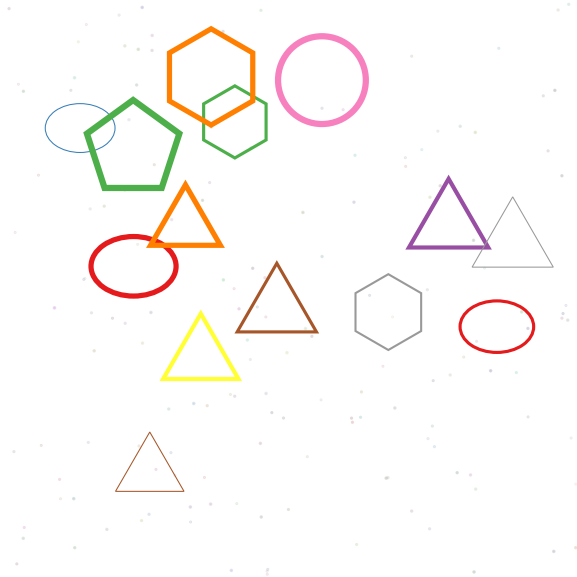[{"shape": "oval", "thickness": 2.5, "radius": 0.37, "center": [0.231, 0.538]}, {"shape": "oval", "thickness": 1.5, "radius": 0.32, "center": [0.86, 0.434]}, {"shape": "oval", "thickness": 0.5, "radius": 0.3, "center": [0.139, 0.777]}, {"shape": "pentagon", "thickness": 3, "radius": 0.42, "center": [0.231, 0.742]}, {"shape": "hexagon", "thickness": 1.5, "radius": 0.31, "center": [0.407, 0.788]}, {"shape": "triangle", "thickness": 2, "radius": 0.4, "center": [0.777, 0.61]}, {"shape": "triangle", "thickness": 2.5, "radius": 0.35, "center": [0.321, 0.609]}, {"shape": "hexagon", "thickness": 2.5, "radius": 0.42, "center": [0.366, 0.866]}, {"shape": "triangle", "thickness": 2, "radius": 0.38, "center": [0.348, 0.381]}, {"shape": "triangle", "thickness": 1.5, "radius": 0.4, "center": [0.479, 0.464]}, {"shape": "triangle", "thickness": 0.5, "radius": 0.34, "center": [0.259, 0.183]}, {"shape": "circle", "thickness": 3, "radius": 0.38, "center": [0.557, 0.86]}, {"shape": "hexagon", "thickness": 1, "radius": 0.33, "center": [0.672, 0.459]}, {"shape": "triangle", "thickness": 0.5, "radius": 0.41, "center": [0.888, 0.577]}]